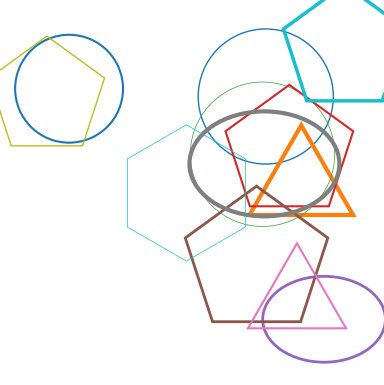[{"shape": "circle", "thickness": 1, "radius": 0.88, "center": [0.69, 0.749]}, {"shape": "circle", "thickness": 1.5, "radius": 0.7, "center": [0.179, 0.77]}, {"shape": "triangle", "thickness": 3, "radius": 0.78, "center": [0.782, 0.519]}, {"shape": "circle", "thickness": 0.5, "radius": 0.94, "center": [0.682, 0.599]}, {"shape": "pentagon", "thickness": 1.5, "radius": 0.87, "center": [0.752, 0.605]}, {"shape": "oval", "thickness": 2, "radius": 0.8, "center": [0.842, 0.171]}, {"shape": "pentagon", "thickness": 2, "radius": 0.97, "center": [0.666, 0.322]}, {"shape": "triangle", "thickness": 1.5, "radius": 0.74, "center": [0.771, 0.221]}, {"shape": "oval", "thickness": 3, "radius": 0.97, "center": [0.687, 0.574]}, {"shape": "pentagon", "thickness": 1, "radius": 0.79, "center": [0.122, 0.749]}, {"shape": "hexagon", "thickness": 0.5, "radius": 0.89, "center": [0.484, 0.499]}, {"shape": "pentagon", "thickness": 2.5, "radius": 0.83, "center": [0.895, 0.873]}]